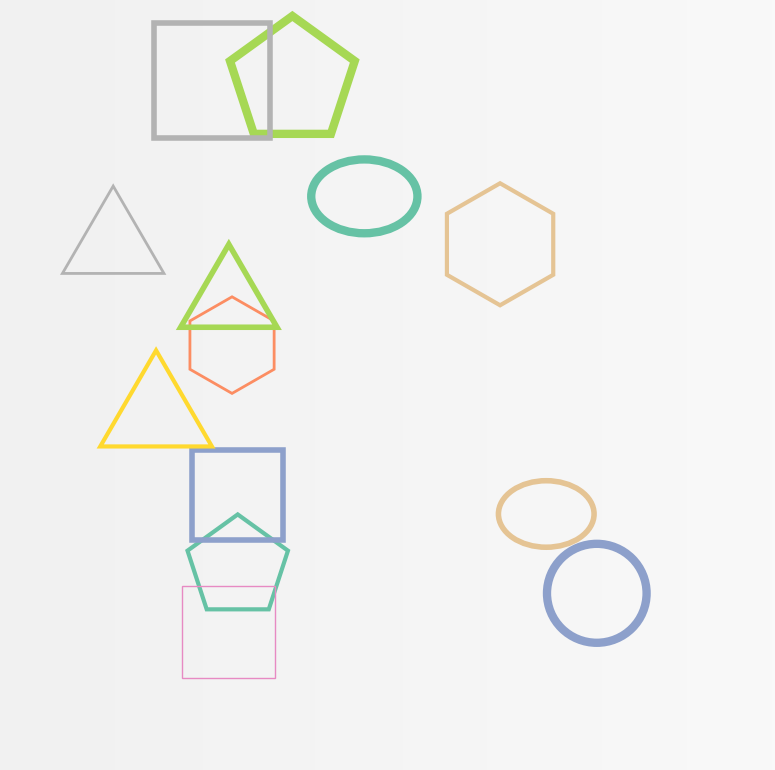[{"shape": "oval", "thickness": 3, "radius": 0.34, "center": [0.47, 0.745]}, {"shape": "pentagon", "thickness": 1.5, "radius": 0.34, "center": [0.307, 0.264]}, {"shape": "hexagon", "thickness": 1, "radius": 0.31, "center": [0.299, 0.552]}, {"shape": "circle", "thickness": 3, "radius": 0.32, "center": [0.77, 0.229]}, {"shape": "square", "thickness": 2, "radius": 0.29, "center": [0.307, 0.357]}, {"shape": "square", "thickness": 0.5, "radius": 0.3, "center": [0.294, 0.179]}, {"shape": "pentagon", "thickness": 3, "radius": 0.42, "center": [0.377, 0.895]}, {"shape": "triangle", "thickness": 2, "radius": 0.36, "center": [0.295, 0.611]}, {"shape": "triangle", "thickness": 1.5, "radius": 0.42, "center": [0.201, 0.462]}, {"shape": "oval", "thickness": 2, "radius": 0.31, "center": [0.705, 0.333]}, {"shape": "hexagon", "thickness": 1.5, "radius": 0.4, "center": [0.645, 0.683]}, {"shape": "square", "thickness": 2, "radius": 0.37, "center": [0.274, 0.896]}, {"shape": "triangle", "thickness": 1, "radius": 0.38, "center": [0.146, 0.683]}]